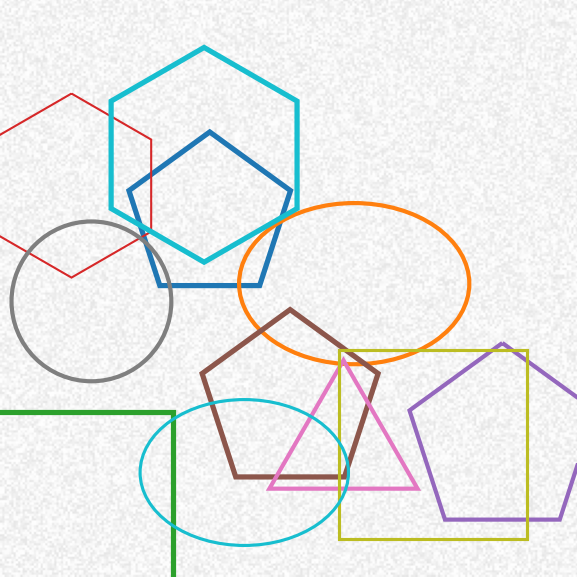[{"shape": "pentagon", "thickness": 2.5, "radius": 0.74, "center": [0.363, 0.624]}, {"shape": "oval", "thickness": 2, "radius": 1.0, "center": [0.613, 0.508]}, {"shape": "square", "thickness": 2.5, "radius": 0.78, "center": [0.144, 0.13]}, {"shape": "hexagon", "thickness": 1, "radius": 0.8, "center": [0.124, 0.678]}, {"shape": "pentagon", "thickness": 2, "radius": 0.85, "center": [0.87, 0.236]}, {"shape": "pentagon", "thickness": 2.5, "radius": 0.8, "center": [0.502, 0.303]}, {"shape": "triangle", "thickness": 2, "radius": 0.74, "center": [0.595, 0.227]}, {"shape": "circle", "thickness": 2, "radius": 0.69, "center": [0.158, 0.477]}, {"shape": "square", "thickness": 1.5, "radius": 0.82, "center": [0.75, 0.23]}, {"shape": "hexagon", "thickness": 2.5, "radius": 0.93, "center": [0.353, 0.731]}, {"shape": "oval", "thickness": 1.5, "radius": 0.9, "center": [0.423, 0.181]}]